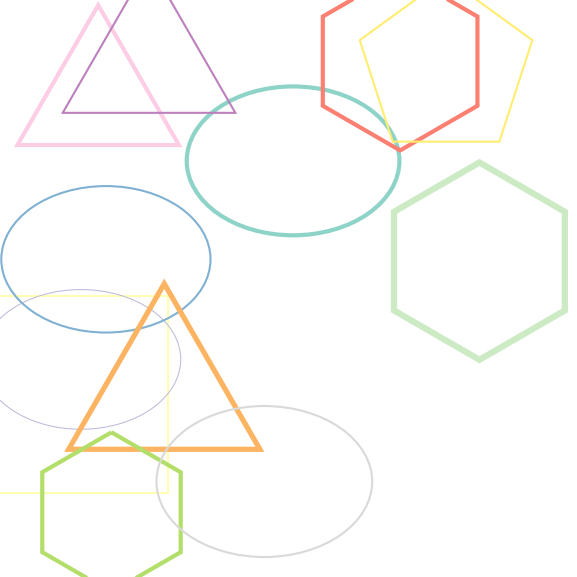[{"shape": "oval", "thickness": 2, "radius": 0.92, "center": [0.507, 0.721]}, {"shape": "square", "thickness": 1, "radius": 0.86, "center": [0.12, 0.316]}, {"shape": "oval", "thickness": 0.5, "radius": 0.86, "center": [0.14, 0.377]}, {"shape": "hexagon", "thickness": 2, "radius": 0.77, "center": [0.693, 0.893]}, {"shape": "oval", "thickness": 1, "radius": 0.91, "center": [0.183, 0.55]}, {"shape": "triangle", "thickness": 2.5, "radius": 0.96, "center": [0.284, 0.317]}, {"shape": "hexagon", "thickness": 2, "radius": 0.69, "center": [0.193, 0.112]}, {"shape": "triangle", "thickness": 2, "radius": 0.81, "center": [0.17, 0.829]}, {"shape": "oval", "thickness": 1, "radius": 0.93, "center": [0.458, 0.165]}, {"shape": "triangle", "thickness": 1, "radius": 0.86, "center": [0.258, 0.89]}, {"shape": "hexagon", "thickness": 3, "radius": 0.85, "center": [0.83, 0.547]}, {"shape": "pentagon", "thickness": 1, "radius": 0.79, "center": [0.772, 0.881]}]